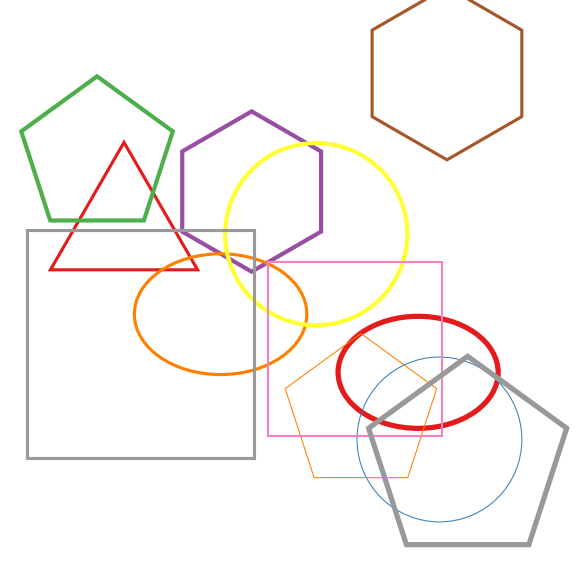[{"shape": "oval", "thickness": 2.5, "radius": 0.69, "center": [0.724, 0.354]}, {"shape": "triangle", "thickness": 1.5, "radius": 0.74, "center": [0.215, 0.605]}, {"shape": "circle", "thickness": 0.5, "radius": 0.71, "center": [0.761, 0.238]}, {"shape": "pentagon", "thickness": 2, "radius": 0.69, "center": [0.168, 0.729]}, {"shape": "hexagon", "thickness": 2, "radius": 0.69, "center": [0.436, 0.667]}, {"shape": "oval", "thickness": 1.5, "radius": 0.75, "center": [0.382, 0.455]}, {"shape": "pentagon", "thickness": 0.5, "radius": 0.69, "center": [0.625, 0.284]}, {"shape": "circle", "thickness": 2, "radius": 0.79, "center": [0.548, 0.594]}, {"shape": "hexagon", "thickness": 1.5, "radius": 0.75, "center": [0.774, 0.872]}, {"shape": "square", "thickness": 1, "radius": 0.75, "center": [0.615, 0.395]}, {"shape": "pentagon", "thickness": 2.5, "radius": 0.9, "center": [0.81, 0.202]}, {"shape": "square", "thickness": 1.5, "radius": 0.99, "center": [0.243, 0.403]}]